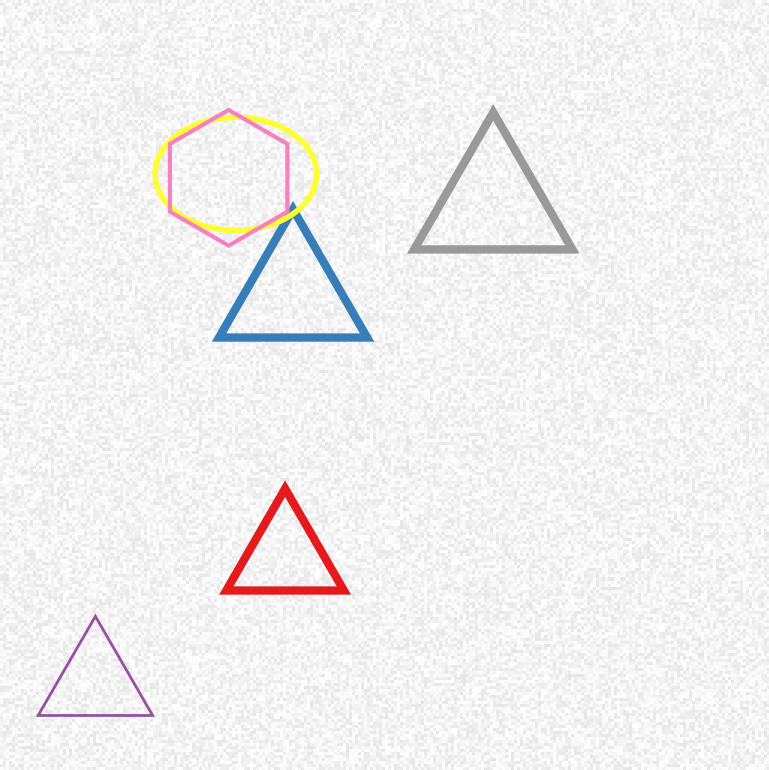[{"shape": "triangle", "thickness": 3, "radius": 0.44, "center": [0.37, 0.277]}, {"shape": "triangle", "thickness": 3, "radius": 0.56, "center": [0.381, 0.617]}, {"shape": "triangle", "thickness": 1, "radius": 0.43, "center": [0.124, 0.114]}, {"shape": "oval", "thickness": 2, "radius": 0.52, "center": [0.306, 0.774]}, {"shape": "hexagon", "thickness": 1.5, "radius": 0.44, "center": [0.297, 0.769]}, {"shape": "triangle", "thickness": 3, "radius": 0.59, "center": [0.641, 0.735]}]